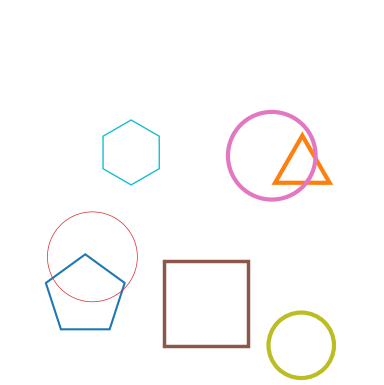[{"shape": "pentagon", "thickness": 1.5, "radius": 0.54, "center": [0.222, 0.232]}, {"shape": "triangle", "thickness": 3, "radius": 0.41, "center": [0.785, 0.566]}, {"shape": "circle", "thickness": 0.5, "radius": 0.58, "center": [0.24, 0.333]}, {"shape": "square", "thickness": 2.5, "radius": 0.55, "center": [0.535, 0.212]}, {"shape": "circle", "thickness": 3, "radius": 0.57, "center": [0.706, 0.595]}, {"shape": "circle", "thickness": 3, "radius": 0.43, "center": [0.782, 0.103]}, {"shape": "hexagon", "thickness": 1, "radius": 0.42, "center": [0.341, 0.604]}]